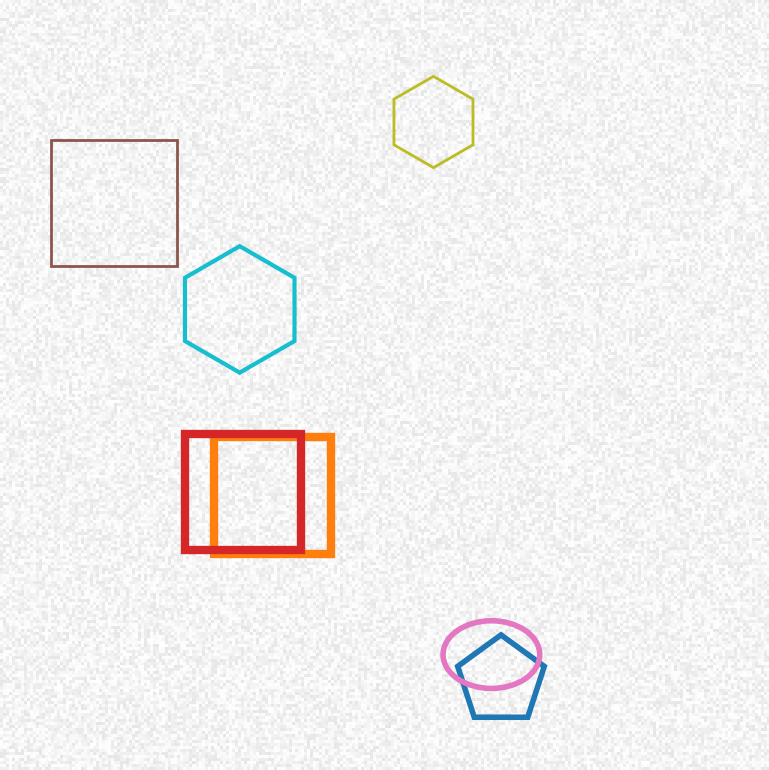[{"shape": "pentagon", "thickness": 2, "radius": 0.3, "center": [0.651, 0.116]}, {"shape": "square", "thickness": 3, "radius": 0.38, "center": [0.354, 0.357]}, {"shape": "square", "thickness": 3, "radius": 0.38, "center": [0.315, 0.361]}, {"shape": "square", "thickness": 1, "radius": 0.41, "center": [0.148, 0.736]}, {"shape": "oval", "thickness": 2, "radius": 0.31, "center": [0.638, 0.15]}, {"shape": "hexagon", "thickness": 1, "radius": 0.3, "center": [0.563, 0.842]}, {"shape": "hexagon", "thickness": 1.5, "radius": 0.41, "center": [0.311, 0.598]}]